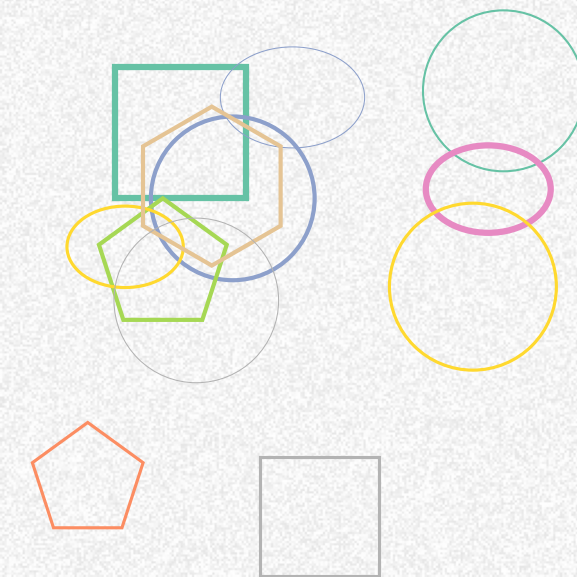[{"shape": "circle", "thickness": 1, "radius": 0.7, "center": [0.872, 0.842]}, {"shape": "square", "thickness": 3, "radius": 0.57, "center": [0.312, 0.77]}, {"shape": "pentagon", "thickness": 1.5, "radius": 0.5, "center": [0.152, 0.167]}, {"shape": "oval", "thickness": 0.5, "radius": 0.62, "center": [0.506, 0.83]}, {"shape": "circle", "thickness": 2, "radius": 0.71, "center": [0.403, 0.656]}, {"shape": "oval", "thickness": 3, "radius": 0.54, "center": [0.845, 0.672]}, {"shape": "pentagon", "thickness": 2, "radius": 0.58, "center": [0.282, 0.539]}, {"shape": "circle", "thickness": 1.5, "radius": 0.72, "center": [0.819, 0.503]}, {"shape": "oval", "thickness": 1.5, "radius": 0.5, "center": [0.217, 0.572]}, {"shape": "hexagon", "thickness": 2, "radius": 0.69, "center": [0.367, 0.677]}, {"shape": "circle", "thickness": 0.5, "radius": 0.71, "center": [0.34, 0.479]}, {"shape": "square", "thickness": 1.5, "radius": 0.51, "center": [0.553, 0.104]}]